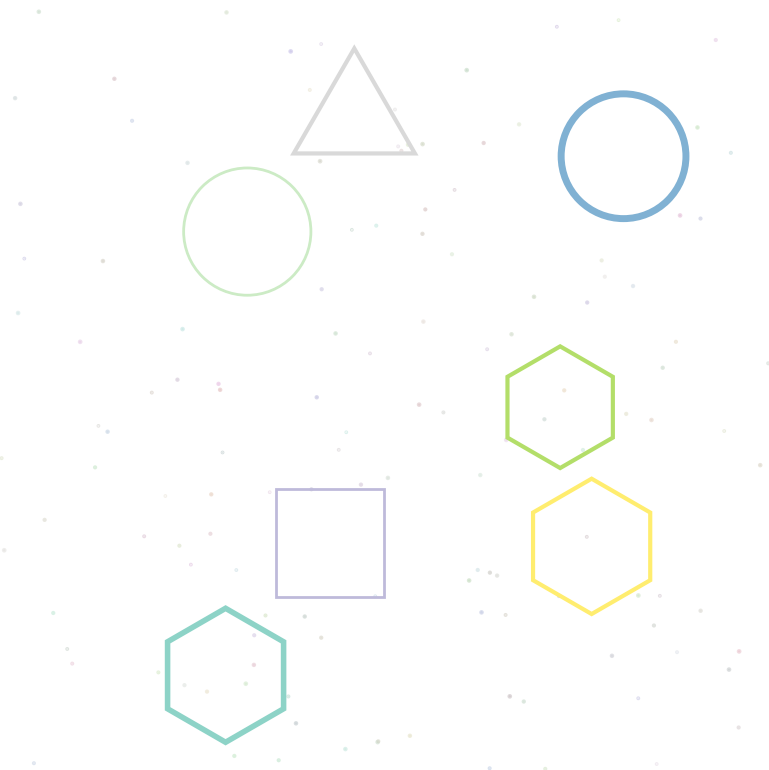[{"shape": "hexagon", "thickness": 2, "radius": 0.43, "center": [0.293, 0.123]}, {"shape": "square", "thickness": 1, "radius": 0.35, "center": [0.429, 0.294]}, {"shape": "circle", "thickness": 2.5, "radius": 0.41, "center": [0.81, 0.797]}, {"shape": "hexagon", "thickness": 1.5, "radius": 0.4, "center": [0.727, 0.471]}, {"shape": "triangle", "thickness": 1.5, "radius": 0.45, "center": [0.46, 0.846]}, {"shape": "circle", "thickness": 1, "radius": 0.41, "center": [0.321, 0.699]}, {"shape": "hexagon", "thickness": 1.5, "radius": 0.44, "center": [0.768, 0.29]}]